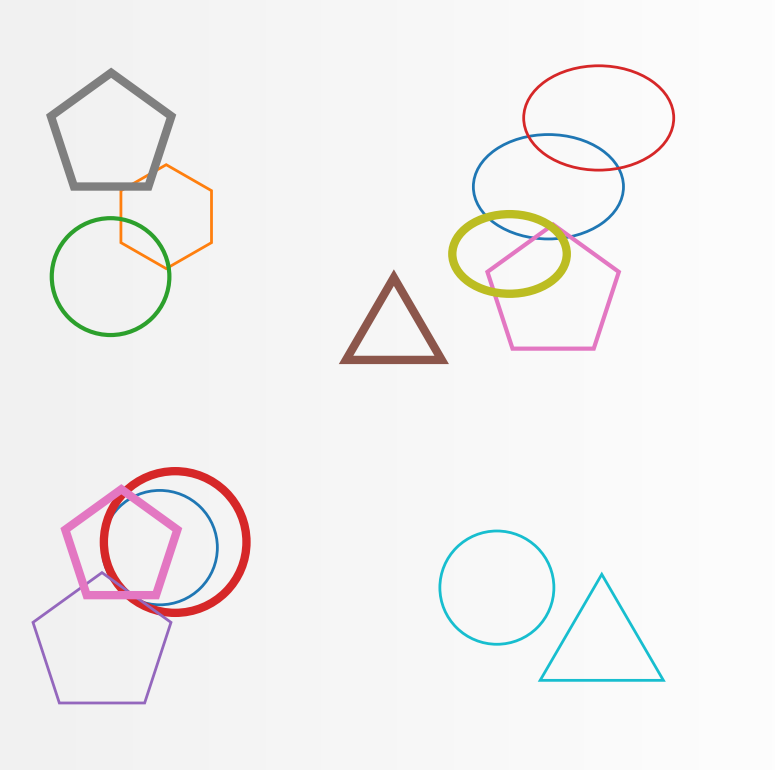[{"shape": "circle", "thickness": 1, "radius": 0.37, "center": [0.206, 0.289]}, {"shape": "oval", "thickness": 1, "radius": 0.48, "center": [0.708, 0.757]}, {"shape": "hexagon", "thickness": 1, "radius": 0.34, "center": [0.214, 0.719]}, {"shape": "circle", "thickness": 1.5, "radius": 0.38, "center": [0.143, 0.641]}, {"shape": "circle", "thickness": 3, "radius": 0.46, "center": [0.226, 0.296]}, {"shape": "oval", "thickness": 1, "radius": 0.48, "center": [0.773, 0.847]}, {"shape": "pentagon", "thickness": 1, "radius": 0.47, "center": [0.132, 0.163]}, {"shape": "triangle", "thickness": 3, "radius": 0.36, "center": [0.508, 0.568]}, {"shape": "pentagon", "thickness": 3, "radius": 0.38, "center": [0.157, 0.289]}, {"shape": "pentagon", "thickness": 1.5, "radius": 0.45, "center": [0.714, 0.619]}, {"shape": "pentagon", "thickness": 3, "radius": 0.41, "center": [0.143, 0.824]}, {"shape": "oval", "thickness": 3, "radius": 0.37, "center": [0.657, 0.67]}, {"shape": "circle", "thickness": 1, "radius": 0.37, "center": [0.641, 0.237]}, {"shape": "triangle", "thickness": 1, "radius": 0.46, "center": [0.776, 0.162]}]